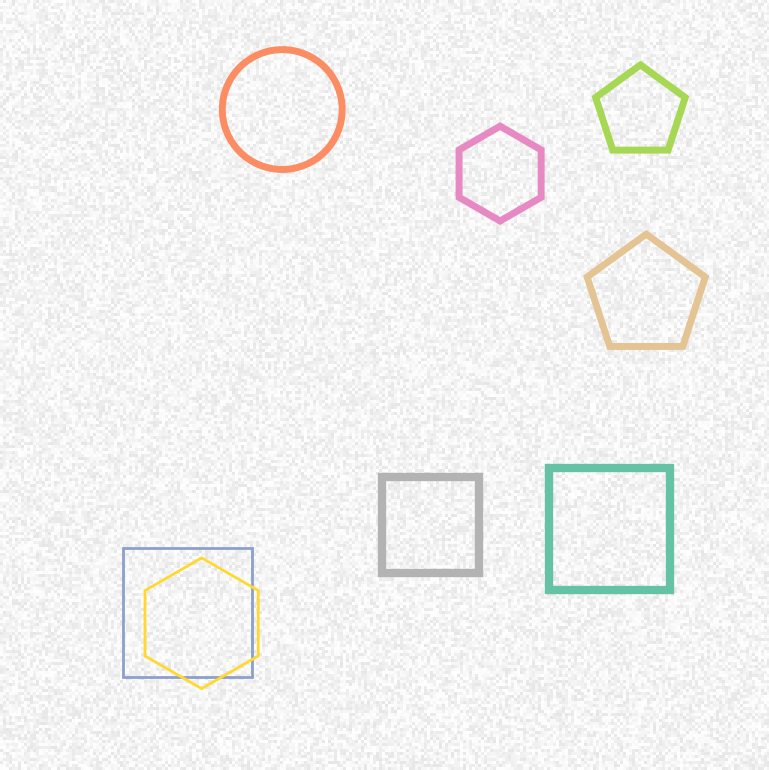[{"shape": "square", "thickness": 3, "radius": 0.39, "center": [0.791, 0.313]}, {"shape": "circle", "thickness": 2.5, "radius": 0.39, "center": [0.367, 0.858]}, {"shape": "square", "thickness": 1, "radius": 0.42, "center": [0.244, 0.205]}, {"shape": "hexagon", "thickness": 2.5, "radius": 0.31, "center": [0.649, 0.775]}, {"shape": "pentagon", "thickness": 2.5, "radius": 0.31, "center": [0.832, 0.855]}, {"shape": "hexagon", "thickness": 1, "radius": 0.42, "center": [0.262, 0.191]}, {"shape": "pentagon", "thickness": 2.5, "radius": 0.4, "center": [0.839, 0.615]}, {"shape": "square", "thickness": 3, "radius": 0.31, "center": [0.559, 0.318]}]